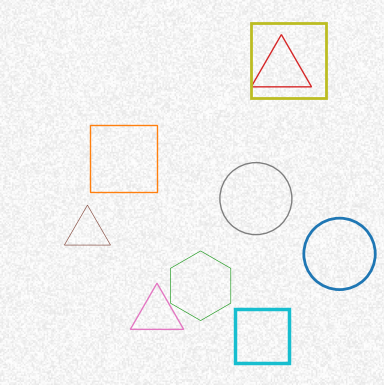[{"shape": "circle", "thickness": 2, "radius": 0.46, "center": [0.882, 0.341]}, {"shape": "square", "thickness": 1, "radius": 0.43, "center": [0.32, 0.588]}, {"shape": "hexagon", "thickness": 0.5, "radius": 0.45, "center": [0.521, 0.258]}, {"shape": "triangle", "thickness": 1, "radius": 0.45, "center": [0.731, 0.82]}, {"shape": "triangle", "thickness": 0.5, "radius": 0.35, "center": [0.227, 0.398]}, {"shape": "triangle", "thickness": 1, "radius": 0.4, "center": [0.408, 0.185]}, {"shape": "circle", "thickness": 1, "radius": 0.47, "center": [0.665, 0.484]}, {"shape": "square", "thickness": 2, "radius": 0.49, "center": [0.75, 0.843]}, {"shape": "square", "thickness": 2.5, "radius": 0.35, "center": [0.68, 0.128]}]